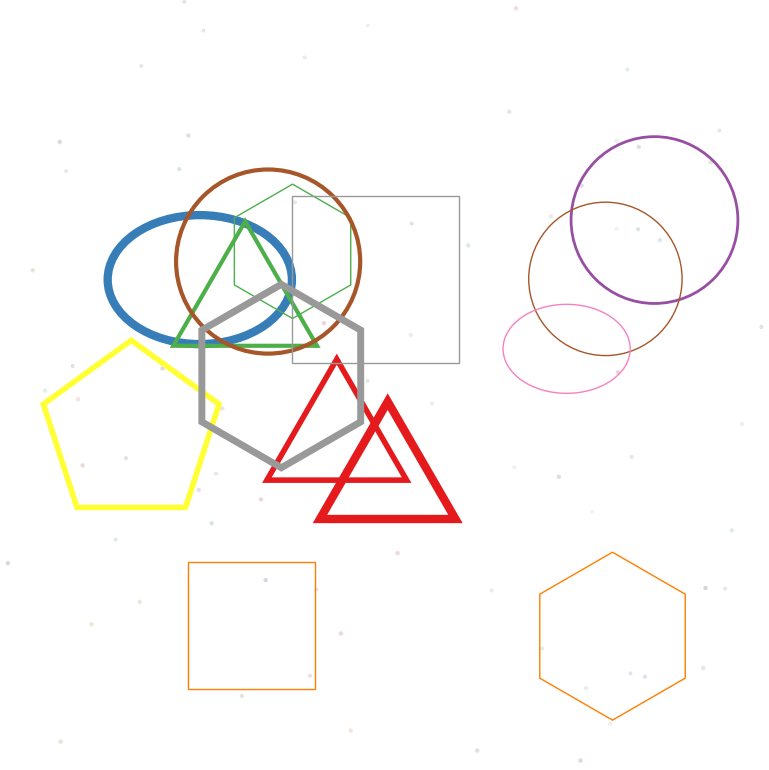[{"shape": "triangle", "thickness": 2, "radius": 0.52, "center": [0.437, 0.429]}, {"shape": "triangle", "thickness": 3, "radius": 0.51, "center": [0.503, 0.377]}, {"shape": "oval", "thickness": 3, "radius": 0.6, "center": [0.259, 0.637]}, {"shape": "hexagon", "thickness": 0.5, "radius": 0.44, "center": [0.38, 0.674]}, {"shape": "triangle", "thickness": 1.5, "radius": 0.54, "center": [0.318, 0.605]}, {"shape": "circle", "thickness": 1, "radius": 0.54, "center": [0.85, 0.714]}, {"shape": "hexagon", "thickness": 0.5, "radius": 0.55, "center": [0.795, 0.174]}, {"shape": "square", "thickness": 0.5, "radius": 0.41, "center": [0.327, 0.188]}, {"shape": "pentagon", "thickness": 2, "radius": 0.6, "center": [0.17, 0.438]}, {"shape": "circle", "thickness": 0.5, "radius": 0.5, "center": [0.786, 0.638]}, {"shape": "circle", "thickness": 1.5, "radius": 0.6, "center": [0.348, 0.66]}, {"shape": "oval", "thickness": 0.5, "radius": 0.41, "center": [0.736, 0.547]}, {"shape": "hexagon", "thickness": 2.5, "radius": 0.6, "center": [0.365, 0.512]}, {"shape": "square", "thickness": 0.5, "radius": 0.54, "center": [0.488, 0.637]}]